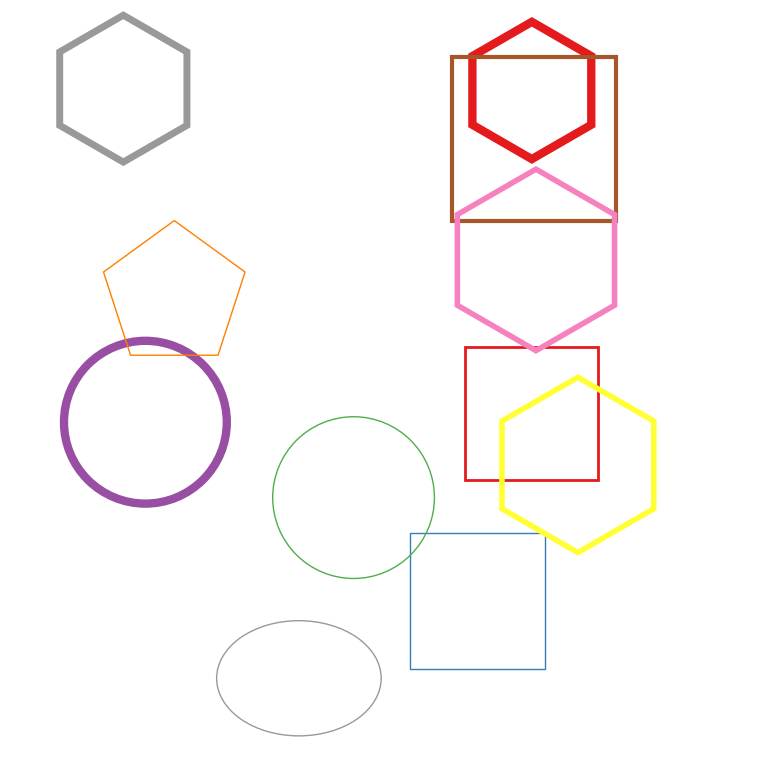[{"shape": "square", "thickness": 1, "radius": 0.43, "center": [0.691, 0.463]}, {"shape": "hexagon", "thickness": 3, "radius": 0.45, "center": [0.691, 0.883]}, {"shape": "square", "thickness": 0.5, "radius": 0.44, "center": [0.62, 0.219]}, {"shape": "circle", "thickness": 0.5, "radius": 0.53, "center": [0.459, 0.354]}, {"shape": "circle", "thickness": 3, "radius": 0.53, "center": [0.189, 0.452]}, {"shape": "pentagon", "thickness": 0.5, "radius": 0.48, "center": [0.226, 0.617]}, {"shape": "hexagon", "thickness": 2, "radius": 0.57, "center": [0.75, 0.396]}, {"shape": "square", "thickness": 1.5, "radius": 0.53, "center": [0.694, 0.819]}, {"shape": "hexagon", "thickness": 2, "radius": 0.59, "center": [0.696, 0.662]}, {"shape": "hexagon", "thickness": 2.5, "radius": 0.48, "center": [0.16, 0.885]}, {"shape": "oval", "thickness": 0.5, "radius": 0.53, "center": [0.388, 0.119]}]